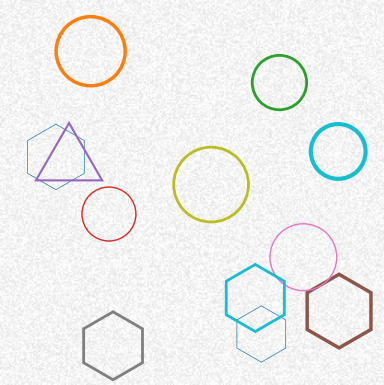[{"shape": "hexagon", "thickness": 0.5, "radius": 0.37, "center": [0.679, 0.132]}, {"shape": "hexagon", "thickness": 0.5, "radius": 0.43, "center": [0.145, 0.592]}, {"shape": "circle", "thickness": 2.5, "radius": 0.45, "center": [0.235, 0.867]}, {"shape": "circle", "thickness": 2, "radius": 0.35, "center": [0.726, 0.786]}, {"shape": "circle", "thickness": 1, "radius": 0.35, "center": [0.283, 0.444]}, {"shape": "triangle", "thickness": 1.5, "radius": 0.5, "center": [0.179, 0.581]}, {"shape": "hexagon", "thickness": 2.5, "radius": 0.48, "center": [0.881, 0.192]}, {"shape": "circle", "thickness": 1, "radius": 0.43, "center": [0.788, 0.332]}, {"shape": "hexagon", "thickness": 2, "radius": 0.44, "center": [0.294, 0.102]}, {"shape": "circle", "thickness": 2, "radius": 0.49, "center": [0.548, 0.521]}, {"shape": "hexagon", "thickness": 2, "radius": 0.44, "center": [0.663, 0.226]}, {"shape": "circle", "thickness": 3, "radius": 0.36, "center": [0.878, 0.607]}]